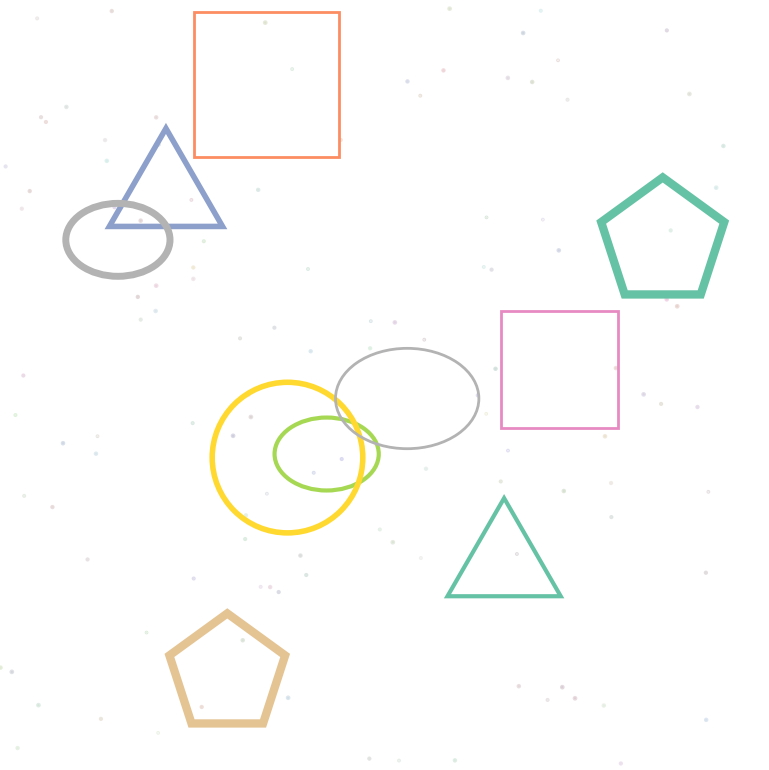[{"shape": "pentagon", "thickness": 3, "radius": 0.42, "center": [0.861, 0.686]}, {"shape": "triangle", "thickness": 1.5, "radius": 0.42, "center": [0.655, 0.268]}, {"shape": "square", "thickness": 1, "radius": 0.47, "center": [0.346, 0.891]}, {"shape": "triangle", "thickness": 2, "radius": 0.42, "center": [0.216, 0.748]}, {"shape": "square", "thickness": 1, "radius": 0.38, "center": [0.727, 0.52]}, {"shape": "oval", "thickness": 1.5, "radius": 0.34, "center": [0.424, 0.41]}, {"shape": "circle", "thickness": 2, "radius": 0.49, "center": [0.373, 0.406]}, {"shape": "pentagon", "thickness": 3, "radius": 0.4, "center": [0.295, 0.124]}, {"shape": "oval", "thickness": 1, "radius": 0.47, "center": [0.529, 0.482]}, {"shape": "oval", "thickness": 2.5, "radius": 0.34, "center": [0.153, 0.689]}]